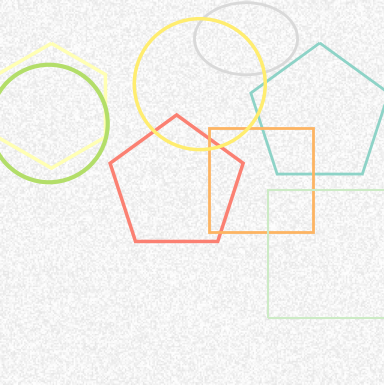[{"shape": "pentagon", "thickness": 2, "radius": 0.94, "center": [0.831, 0.7]}, {"shape": "hexagon", "thickness": 2.5, "radius": 0.81, "center": [0.134, 0.725]}, {"shape": "pentagon", "thickness": 2.5, "radius": 0.91, "center": [0.459, 0.52]}, {"shape": "square", "thickness": 2, "radius": 0.68, "center": [0.678, 0.532]}, {"shape": "circle", "thickness": 3, "radius": 0.76, "center": [0.127, 0.679]}, {"shape": "oval", "thickness": 2, "radius": 0.67, "center": [0.639, 0.899]}, {"shape": "square", "thickness": 1.5, "radius": 0.83, "center": [0.862, 0.339]}, {"shape": "circle", "thickness": 2.5, "radius": 0.85, "center": [0.519, 0.781]}]